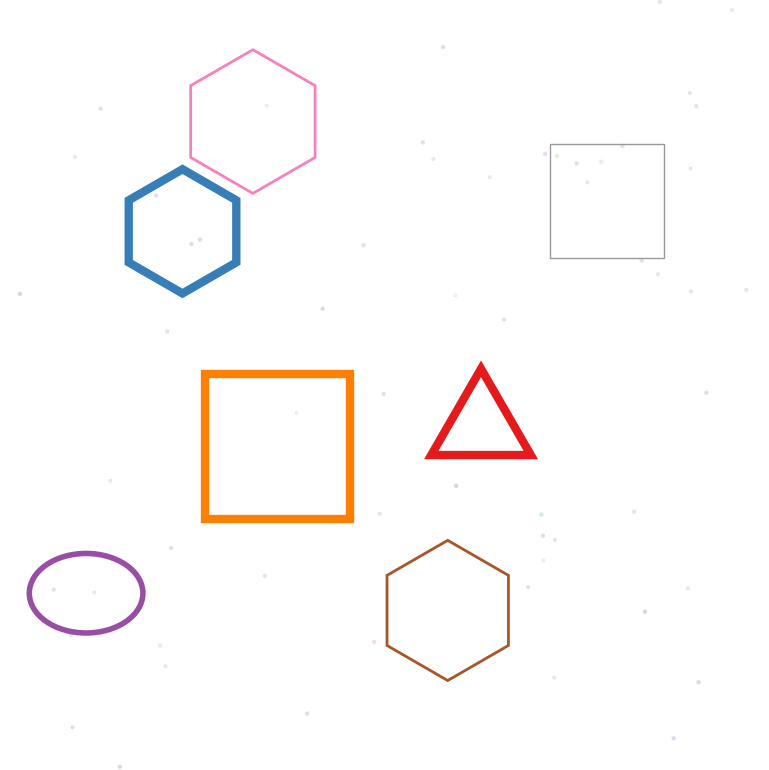[{"shape": "triangle", "thickness": 3, "radius": 0.37, "center": [0.625, 0.446]}, {"shape": "hexagon", "thickness": 3, "radius": 0.4, "center": [0.237, 0.7]}, {"shape": "oval", "thickness": 2, "radius": 0.37, "center": [0.112, 0.23]}, {"shape": "square", "thickness": 3, "radius": 0.47, "center": [0.36, 0.42]}, {"shape": "hexagon", "thickness": 1, "radius": 0.46, "center": [0.581, 0.207]}, {"shape": "hexagon", "thickness": 1, "radius": 0.47, "center": [0.328, 0.842]}, {"shape": "square", "thickness": 0.5, "radius": 0.37, "center": [0.788, 0.739]}]